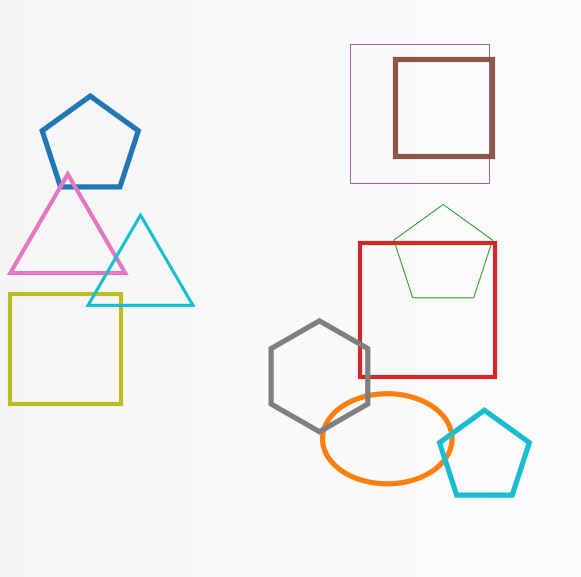[{"shape": "pentagon", "thickness": 2.5, "radius": 0.43, "center": [0.155, 0.746]}, {"shape": "oval", "thickness": 2.5, "radius": 0.56, "center": [0.666, 0.239]}, {"shape": "pentagon", "thickness": 0.5, "radius": 0.45, "center": [0.762, 0.556]}, {"shape": "square", "thickness": 2, "radius": 0.58, "center": [0.735, 0.463]}, {"shape": "square", "thickness": 0.5, "radius": 0.6, "center": [0.721, 0.803]}, {"shape": "square", "thickness": 2.5, "radius": 0.42, "center": [0.763, 0.813]}, {"shape": "triangle", "thickness": 2, "radius": 0.57, "center": [0.117, 0.583]}, {"shape": "hexagon", "thickness": 2.5, "radius": 0.48, "center": [0.55, 0.348]}, {"shape": "square", "thickness": 2, "radius": 0.48, "center": [0.113, 0.394]}, {"shape": "triangle", "thickness": 1.5, "radius": 0.52, "center": [0.242, 0.522]}, {"shape": "pentagon", "thickness": 2.5, "radius": 0.41, "center": [0.833, 0.208]}]